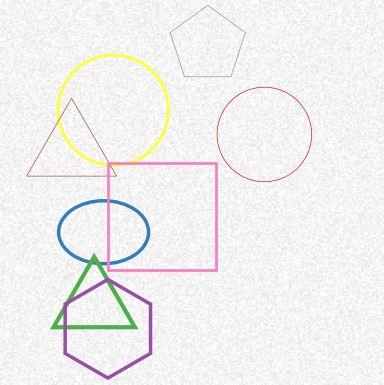[{"shape": "circle", "thickness": 0.5, "radius": 0.61, "center": [0.687, 0.651]}, {"shape": "oval", "thickness": 2.5, "radius": 0.58, "center": [0.269, 0.397]}, {"shape": "triangle", "thickness": 3, "radius": 0.61, "center": [0.245, 0.211]}, {"shape": "hexagon", "thickness": 2.5, "radius": 0.64, "center": [0.28, 0.146]}, {"shape": "circle", "thickness": 2, "radius": 0.72, "center": [0.294, 0.714]}, {"shape": "triangle", "thickness": 0.5, "radius": 0.67, "center": [0.186, 0.61]}, {"shape": "square", "thickness": 2, "radius": 0.7, "center": [0.421, 0.437]}, {"shape": "pentagon", "thickness": 0.5, "radius": 0.51, "center": [0.54, 0.884]}]